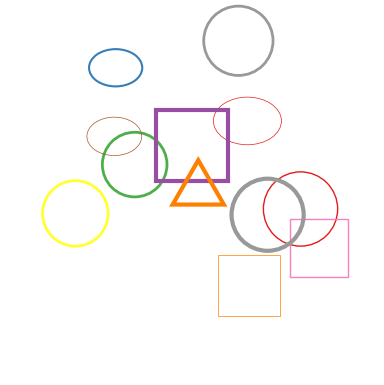[{"shape": "circle", "thickness": 1, "radius": 0.48, "center": [0.781, 0.457]}, {"shape": "oval", "thickness": 0.5, "radius": 0.44, "center": [0.643, 0.686]}, {"shape": "oval", "thickness": 1.5, "radius": 0.35, "center": [0.3, 0.824]}, {"shape": "circle", "thickness": 2, "radius": 0.42, "center": [0.35, 0.573]}, {"shape": "square", "thickness": 3, "radius": 0.46, "center": [0.498, 0.622]}, {"shape": "triangle", "thickness": 3, "radius": 0.38, "center": [0.515, 0.507]}, {"shape": "square", "thickness": 0.5, "radius": 0.4, "center": [0.646, 0.258]}, {"shape": "circle", "thickness": 2, "radius": 0.43, "center": [0.196, 0.446]}, {"shape": "oval", "thickness": 0.5, "radius": 0.36, "center": [0.297, 0.646]}, {"shape": "square", "thickness": 1, "radius": 0.38, "center": [0.828, 0.357]}, {"shape": "circle", "thickness": 2, "radius": 0.45, "center": [0.619, 0.894]}, {"shape": "circle", "thickness": 3, "radius": 0.47, "center": [0.695, 0.442]}]